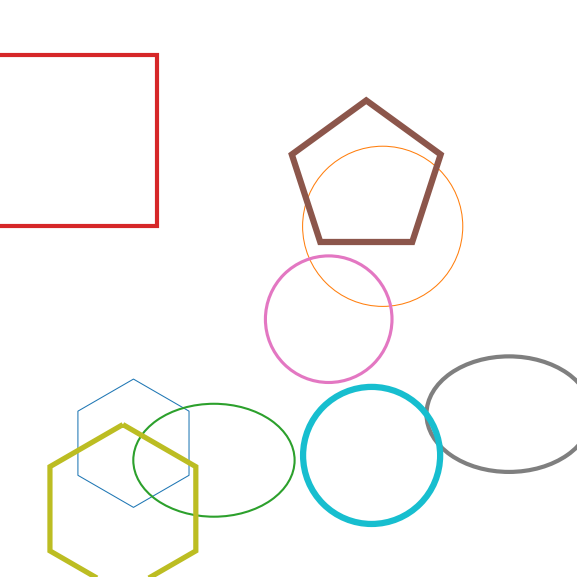[{"shape": "hexagon", "thickness": 0.5, "radius": 0.56, "center": [0.231, 0.232]}, {"shape": "circle", "thickness": 0.5, "radius": 0.69, "center": [0.663, 0.607]}, {"shape": "oval", "thickness": 1, "radius": 0.7, "center": [0.37, 0.202]}, {"shape": "square", "thickness": 2, "radius": 0.74, "center": [0.124, 0.757]}, {"shape": "pentagon", "thickness": 3, "radius": 0.68, "center": [0.634, 0.69]}, {"shape": "circle", "thickness": 1.5, "radius": 0.55, "center": [0.569, 0.446]}, {"shape": "oval", "thickness": 2, "radius": 0.71, "center": [0.881, 0.282]}, {"shape": "hexagon", "thickness": 2.5, "radius": 0.73, "center": [0.213, 0.118]}, {"shape": "circle", "thickness": 3, "radius": 0.59, "center": [0.643, 0.211]}]